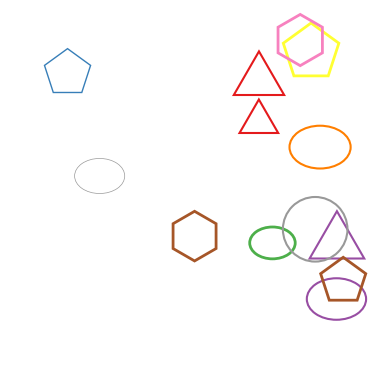[{"shape": "triangle", "thickness": 1.5, "radius": 0.38, "center": [0.673, 0.791]}, {"shape": "triangle", "thickness": 1.5, "radius": 0.29, "center": [0.672, 0.684]}, {"shape": "pentagon", "thickness": 1, "radius": 0.31, "center": [0.175, 0.811]}, {"shape": "oval", "thickness": 2, "radius": 0.3, "center": [0.708, 0.369]}, {"shape": "oval", "thickness": 1.5, "radius": 0.38, "center": [0.874, 0.223]}, {"shape": "triangle", "thickness": 1.5, "radius": 0.41, "center": [0.875, 0.37]}, {"shape": "oval", "thickness": 1.5, "radius": 0.4, "center": [0.831, 0.618]}, {"shape": "pentagon", "thickness": 2, "radius": 0.38, "center": [0.808, 0.864]}, {"shape": "hexagon", "thickness": 2, "radius": 0.32, "center": [0.505, 0.387]}, {"shape": "pentagon", "thickness": 2, "radius": 0.31, "center": [0.891, 0.27]}, {"shape": "hexagon", "thickness": 2, "radius": 0.33, "center": [0.78, 0.896]}, {"shape": "oval", "thickness": 0.5, "radius": 0.33, "center": [0.259, 0.543]}, {"shape": "circle", "thickness": 1.5, "radius": 0.42, "center": [0.819, 0.404]}]